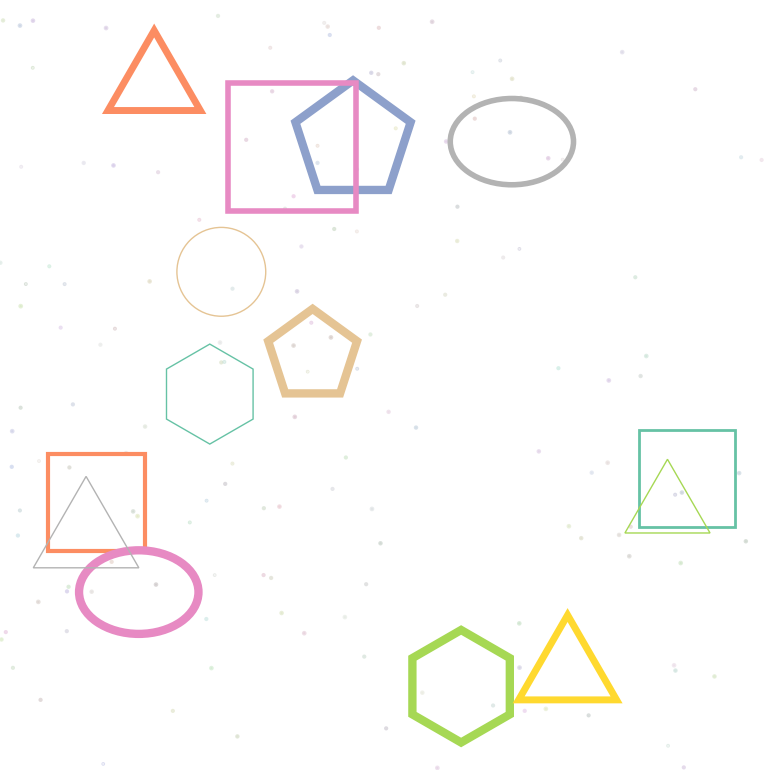[{"shape": "square", "thickness": 1, "radius": 0.31, "center": [0.892, 0.379]}, {"shape": "hexagon", "thickness": 0.5, "radius": 0.32, "center": [0.272, 0.488]}, {"shape": "square", "thickness": 1.5, "radius": 0.31, "center": [0.125, 0.348]}, {"shape": "triangle", "thickness": 2.5, "radius": 0.35, "center": [0.2, 0.891]}, {"shape": "pentagon", "thickness": 3, "radius": 0.39, "center": [0.458, 0.817]}, {"shape": "oval", "thickness": 3, "radius": 0.39, "center": [0.18, 0.231]}, {"shape": "square", "thickness": 2, "radius": 0.41, "center": [0.379, 0.809]}, {"shape": "hexagon", "thickness": 3, "radius": 0.37, "center": [0.599, 0.109]}, {"shape": "triangle", "thickness": 0.5, "radius": 0.32, "center": [0.867, 0.34]}, {"shape": "triangle", "thickness": 2.5, "radius": 0.37, "center": [0.737, 0.128]}, {"shape": "pentagon", "thickness": 3, "radius": 0.3, "center": [0.406, 0.538]}, {"shape": "circle", "thickness": 0.5, "radius": 0.29, "center": [0.287, 0.647]}, {"shape": "triangle", "thickness": 0.5, "radius": 0.4, "center": [0.112, 0.302]}, {"shape": "oval", "thickness": 2, "radius": 0.4, "center": [0.665, 0.816]}]